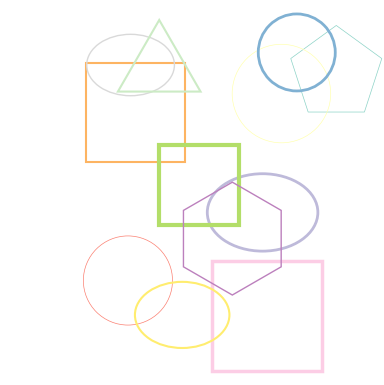[{"shape": "pentagon", "thickness": 0.5, "radius": 0.62, "center": [0.873, 0.81]}, {"shape": "circle", "thickness": 0.5, "radius": 0.64, "center": [0.731, 0.757]}, {"shape": "oval", "thickness": 2, "radius": 0.72, "center": [0.682, 0.448]}, {"shape": "circle", "thickness": 0.5, "radius": 0.58, "center": [0.332, 0.271]}, {"shape": "circle", "thickness": 2, "radius": 0.5, "center": [0.771, 0.864]}, {"shape": "square", "thickness": 1.5, "radius": 0.64, "center": [0.351, 0.709]}, {"shape": "square", "thickness": 3, "radius": 0.52, "center": [0.517, 0.52]}, {"shape": "square", "thickness": 2.5, "radius": 0.71, "center": [0.693, 0.178]}, {"shape": "oval", "thickness": 1, "radius": 0.57, "center": [0.339, 0.831]}, {"shape": "hexagon", "thickness": 1, "radius": 0.73, "center": [0.603, 0.38]}, {"shape": "triangle", "thickness": 1.5, "radius": 0.62, "center": [0.414, 0.824]}, {"shape": "oval", "thickness": 1.5, "radius": 0.61, "center": [0.473, 0.182]}]